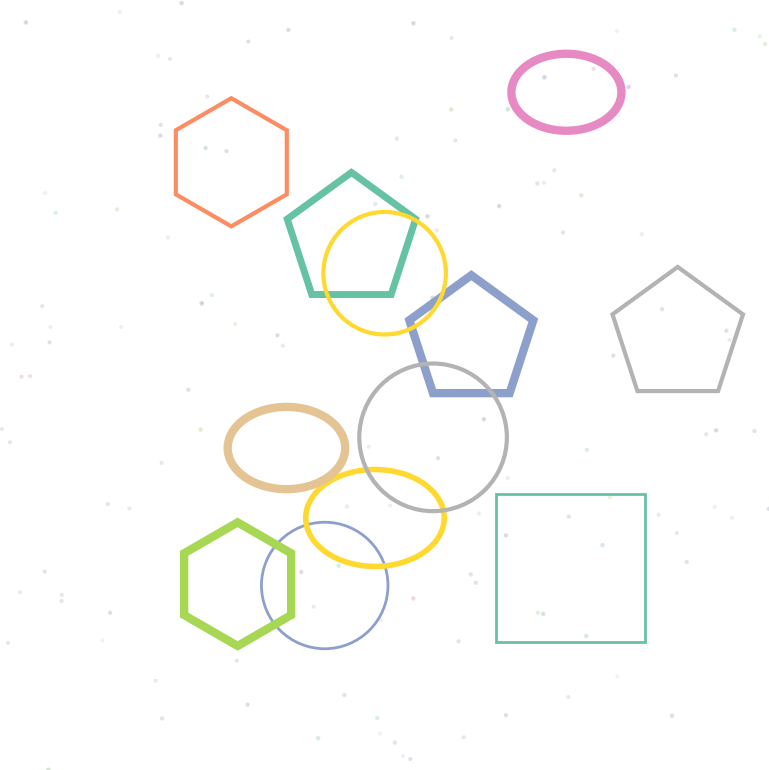[{"shape": "pentagon", "thickness": 2.5, "radius": 0.44, "center": [0.456, 0.688]}, {"shape": "square", "thickness": 1, "radius": 0.48, "center": [0.741, 0.263]}, {"shape": "hexagon", "thickness": 1.5, "radius": 0.42, "center": [0.3, 0.789]}, {"shape": "pentagon", "thickness": 3, "radius": 0.42, "center": [0.612, 0.558]}, {"shape": "circle", "thickness": 1, "radius": 0.41, "center": [0.422, 0.24]}, {"shape": "oval", "thickness": 3, "radius": 0.36, "center": [0.736, 0.88]}, {"shape": "hexagon", "thickness": 3, "radius": 0.4, "center": [0.309, 0.241]}, {"shape": "oval", "thickness": 2, "radius": 0.45, "center": [0.487, 0.327]}, {"shape": "circle", "thickness": 1.5, "radius": 0.4, "center": [0.5, 0.645]}, {"shape": "oval", "thickness": 3, "radius": 0.38, "center": [0.372, 0.418]}, {"shape": "pentagon", "thickness": 1.5, "radius": 0.45, "center": [0.88, 0.564]}, {"shape": "circle", "thickness": 1.5, "radius": 0.48, "center": [0.562, 0.432]}]